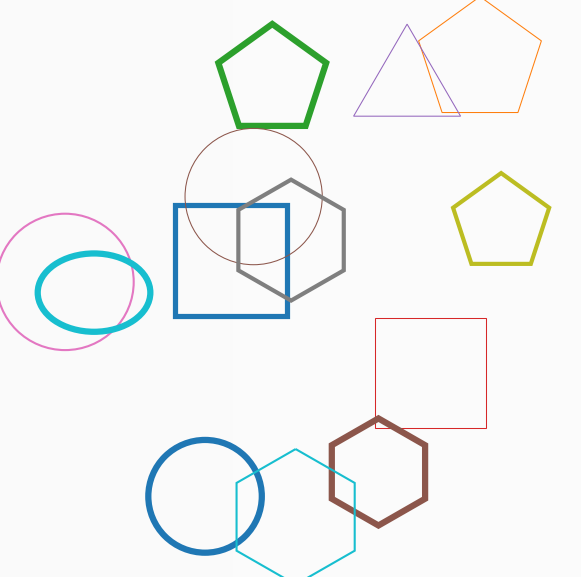[{"shape": "circle", "thickness": 3, "radius": 0.49, "center": [0.353, 0.14]}, {"shape": "square", "thickness": 2.5, "radius": 0.48, "center": [0.397, 0.548]}, {"shape": "pentagon", "thickness": 0.5, "radius": 0.56, "center": [0.826, 0.894]}, {"shape": "pentagon", "thickness": 3, "radius": 0.49, "center": [0.468, 0.86]}, {"shape": "square", "thickness": 0.5, "radius": 0.48, "center": [0.74, 0.353]}, {"shape": "triangle", "thickness": 0.5, "radius": 0.53, "center": [0.7, 0.851]}, {"shape": "circle", "thickness": 0.5, "radius": 0.59, "center": [0.436, 0.659]}, {"shape": "hexagon", "thickness": 3, "radius": 0.46, "center": [0.651, 0.182]}, {"shape": "circle", "thickness": 1, "radius": 0.59, "center": [0.112, 0.511]}, {"shape": "hexagon", "thickness": 2, "radius": 0.52, "center": [0.501, 0.583]}, {"shape": "pentagon", "thickness": 2, "radius": 0.43, "center": [0.862, 0.613]}, {"shape": "hexagon", "thickness": 1, "radius": 0.59, "center": [0.509, 0.104]}, {"shape": "oval", "thickness": 3, "radius": 0.48, "center": [0.162, 0.492]}]